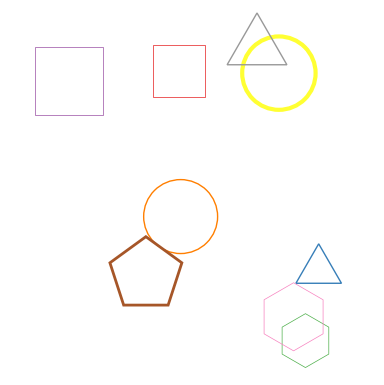[{"shape": "square", "thickness": 0.5, "radius": 0.34, "center": [0.465, 0.815]}, {"shape": "triangle", "thickness": 1, "radius": 0.34, "center": [0.828, 0.298]}, {"shape": "hexagon", "thickness": 0.5, "radius": 0.35, "center": [0.793, 0.115]}, {"shape": "square", "thickness": 0.5, "radius": 0.44, "center": [0.18, 0.79]}, {"shape": "circle", "thickness": 1, "radius": 0.48, "center": [0.469, 0.437]}, {"shape": "circle", "thickness": 3, "radius": 0.48, "center": [0.724, 0.81]}, {"shape": "pentagon", "thickness": 2, "radius": 0.49, "center": [0.379, 0.287]}, {"shape": "hexagon", "thickness": 0.5, "radius": 0.44, "center": [0.763, 0.177]}, {"shape": "triangle", "thickness": 1, "radius": 0.45, "center": [0.668, 0.877]}]